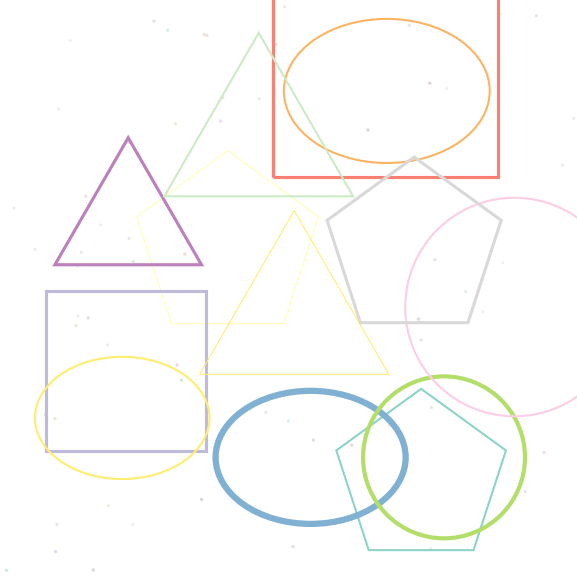[{"shape": "pentagon", "thickness": 1, "radius": 0.77, "center": [0.729, 0.171]}, {"shape": "pentagon", "thickness": 0.5, "radius": 0.83, "center": [0.394, 0.573]}, {"shape": "square", "thickness": 1.5, "radius": 0.69, "center": [0.218, 0.356]}, {"shape": "square", "thickness": 1.5, "radius": 0.98, "center": [0.667, 0.888]}, {"shape": "oval", "thickness": 3, "radius": 0.82, "center": [0.538, 0.207]}, {"shape": "oval", "thickness": 1, "radius": 0.89, "center": [0.67, 0.842]}, {"shape": "circle", "thickness": 2, "radius": 0.7, "center": [0.769, 0.207]}, {"shape": "circle", "thickness": 1, "radius": 0.95, "center": [0.891, 0.467]}, {"shape": "pentagon", "thickness": 1.5, "radius": 0.79, "center": [0.717, 0.569]}, {"shape": "triangle", "thickness": 1.5, "radius": 0.73, "center": [0.222, 0.614]}, {"shape": "triangle", "thickness": 1, "radius": 0.94, "center": [0.448, 0.754]}, {"shape": "triangle", "thickness": 0.5, "radius": 0.95, "center": [0.509, 0.445]}, {"shape": "oval", "thickness": 1, "radius": 0.76, "center": [0.212, 0.275]}]